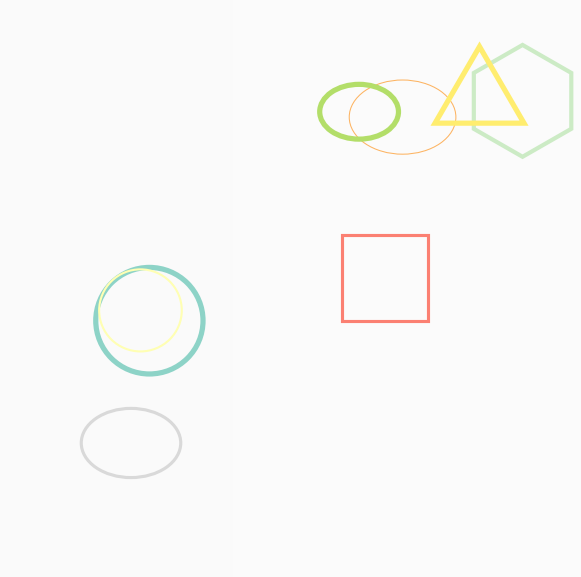[{"shape": "circle", "thickness": 2.5, "radius": 0.46, "center": [0.257, 0.444]}, {"shape": "circle", "thickness": 1, "radius": 0.36, "center": [0.242, 0.462]}, {"shape": "square", "thickness": 1.5, "radius": 0.37, "center": [0.662, 0.517]}, {"shape": "oval", "thickness": 0.5, "radius": 0.46, "center": [0.693, 0.796]}, {"shape": "oval", "thickness": 2.5, "radius": 0.34, "center": [0.618, 0.806]}, {"shape": "oval", "thickness": 1.5, "radius": 0.43, "center": [0.225, 0.232]}, {"shape": "hexagon", "thickness": 2, "radius": 0.48, "center": [0.899, 0.824]}, {"shape": "triangle", "thickness": 2.5, "radius": 0.44, "center": [0.825, 0.83]}]